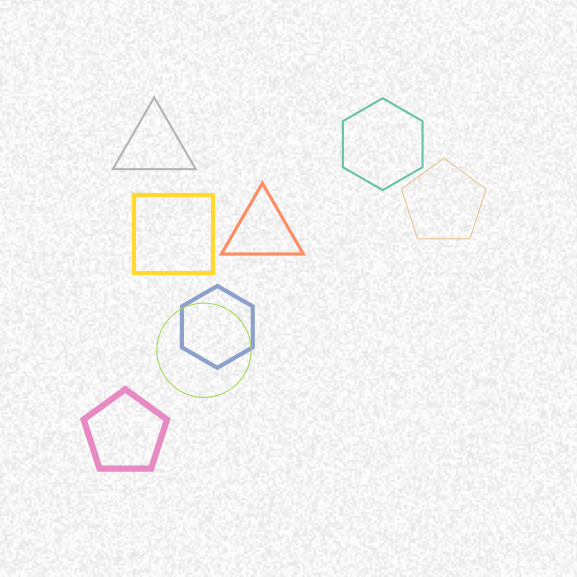[{"shape": "hexagon", "thickness": 1, "radius": 0.4, "center": [0.663, 0.749]}, {"shape": "triangle", "thickness": 1.5, "radius": 0.41, "center": [0.454, 0.6]}, {"shape": "hexagon", "thickness": 2, "radius": 0.35, "center": [0.376, 0.433]}, {"shape": "pentagon", "thickness": 3, "radius": 0.38, "center": [0.217, 0.249]}, {"shape": "circle", "thickness": 0.5, "radius": 0.41, "center": [0.353, 0.393]}, {"shape": "square", "thickness": 2, "radius": 0.34, "center": [0.3, 0.594]}, {"shape": "pentagon", "thickness": 0.5, "radius": 0.39, "center": [0.768, 0.648]}, {"shape": "triangle", "thickness": 1, "radius": 0.41, "center": [0.267, 0.748]}]